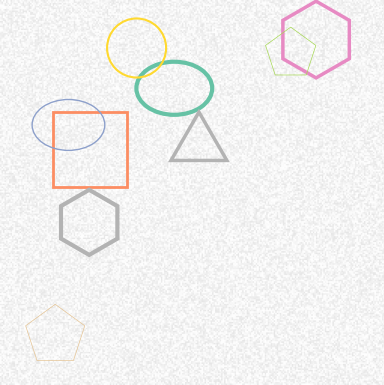[{"shape": "oval", "thickness": 3, "radius": 0.49, "center": [0.453, 0.771]}, {"shape": "square", "thickness": 2, "radius": 0.48, "center": [0.233, 0.612]}, {"shape": "oval", "thickness": 1, "radius": 0.47, "center": [0.178, 0.675]}, {"shape": "hexagon", "thickness": 2.5, "radius": 0.5, "center": [0.821, 0.897]}, {"shape": "pentagon", "thickness": 0.5, "radius": 0.34, "center": [0.755, 0.861]}, {"shape": "circle", "thickness": 1.5, "radius": 0.38, "center": [0.355, 0.875]}, {"shape": "pentagon", "thickness": 0.5, "radius": 0.4, "center": [0.143, 0.129]}, {"shape": "triangle", "thickness": 2.5, "radius": 0.42, "center": [0.517, 0.625]}, {"shape": "hexagon", "thickness": 3, "radius": 0.42, "center": [0.232, 0.422]}]